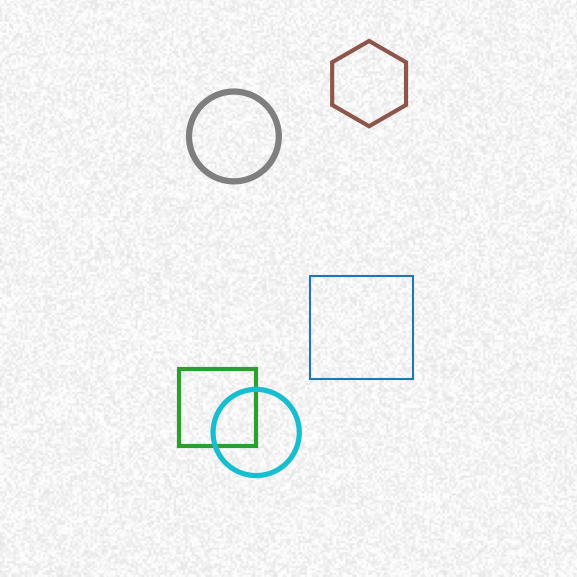[{"shape": "square", "thickness": 1, "radius": 0.44, "center": [0.625, 0.432]}, {"shape": "square", "thickness": 2, "radius": 0.33, "center": [0.377, 0.293]}, {"shape": "hexagon", "thickness": 2, "radius": 0.37, "center": [0.639, 0.854]}, {"shape": "circle", "thickness": 3, "radius": 0.39, "center": [0.405, 0.763]}, {"shape": "circle", "thickness": 2.5, "radius": 0.37, "center": [0.444, 0.25]}]